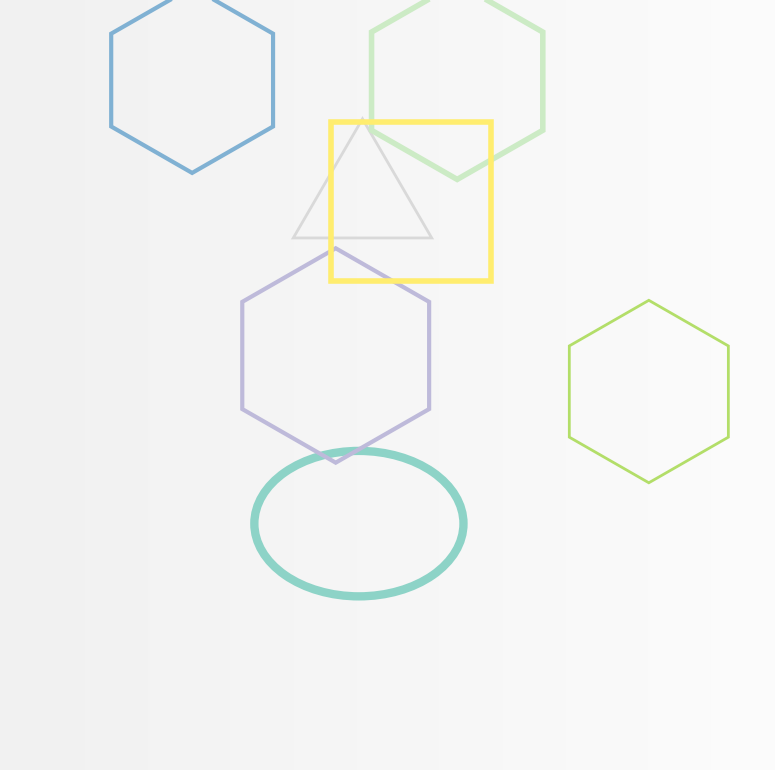[{"shape": "oval", "thickness": 3, "radius": 0.67, "center": [0.463, 0.32]}, {"shape": "hexagon", "thickness": 1.5, "radius": 0.7, "center": [0.433, 0.538]}, {"shape": "hexagon", "thickness": 1.5, "radius": 0.6, "center": [0.248, 0.896]}, {"shape": "hexagon", "thickness": 1, "radius": 0.59, "center": [0.837, 0.492]}, {"shape": "triangle", "thickness": 1, "radius": 0.52, "center": [0.468, 0.743]}, {"shape": "hexagon", "thickness": 2, "radius": 0.64, "center": [0.59, 0.895]}, {"shape": "square", "thickness": 2, "radius": 0.52, "center": [0.531, 0.738]}]